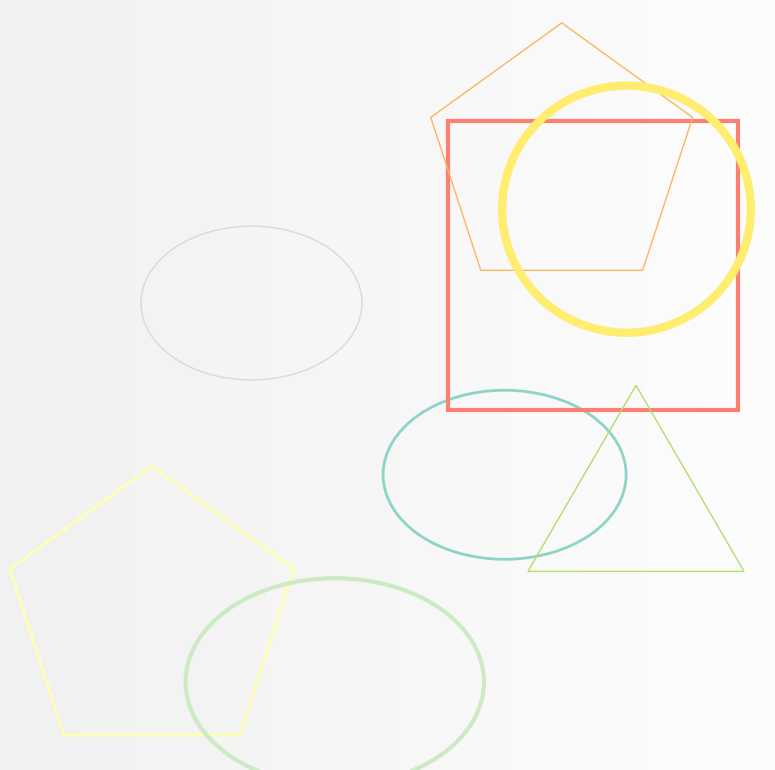[{"shape": "oval", "thickness": 1, "radius": 0.78, "center": [0.651, 0.383]}, {"shape": "pentagon", "thickness": 1, "radius": 0.96, "center": [0.196, 0.202]}, {"shape": "square", "thickness": 1.5, "radius": 0.94, "center": [0.765, 0.655]}, {"shape": "pentagon", "thickness": 0.5, "radius": 0.89, "center": [0.725, 0.793]}, {"shape": "triangle", "thickness": 0.5, "radius": 0.81, "center": [0.821, 0.338]}, {"shape": "oval", "thickness": 0.5, "radius": 0.71, "center": [0.324, 0.606]}, {"shape": "oval", "thickness": 1.5, "radius": 0.96, "center": [0.432, 0.114]}, {"shape": "circle", "thickness": 3, "radius": 0.8, "center": [0.808, 0.728]}]